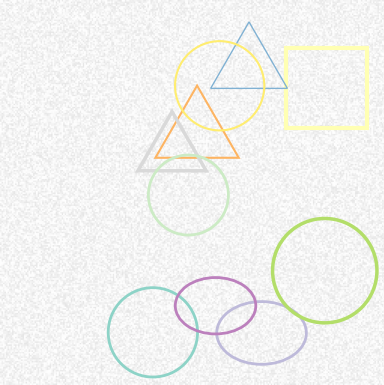[{"shape": "circle", "thickness": 2, "radius": 0.58, "center": [0.397, 0.137]}, {"shape": "square", "thickness": 3, "radius": 0.53, "center": [0.847, 0.772]}, {"shape": "oval", "thickness": 2, "radius": 0.58, "center": [0.679, 0.135]}, {"shape": "triangle", "thickness": 1, "radius": 0.58, "center": [0.647, 0.828]}, {"shape": "triangle", "thickness": 1.5, "radius": 0.63, "center": [0.512, 0.653]}, {"shape": "circle", "thickness": 2.5, "radius": 0.68, "center": [0.844, 0.297]}, {"shape": "triangle", "thickness": 2.5, "radius": 0.51, "center": [0.447, 0.608]}, {"shape": "oval", "thickness": 2, "radius": 0.52, "center": [0.56, 0.206]}, {"shape": "circle", "thickness": 2, "radius": 0.52, "center": [0.489, 0.493]}, {"shape": "circle", "thickness": 1.5, "radius": 0.58, "center": [0.571, 0.777]}]